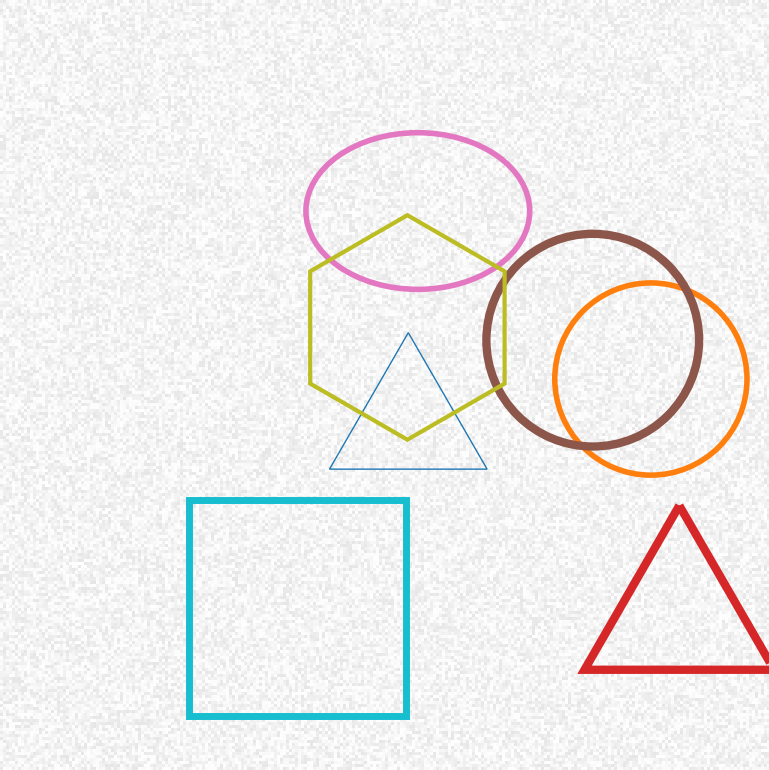[{"shape": "triangle", "thickness": 0.5, "radius": 0.59, "center": [0.53, 0.45]}, {"shape": "circle", "thickness": 2, "radius": 0.62, "center": [0.845, 0.508]}, {"shape": "triangle", "thickness": 3, "radius": 0.71, "center": [0.882, 0.201]}, {"shape": "circle", "thickness": 3, "radius": 0.69, "center": [0.77, 0.558]}, {"shape": "oval", "thickness": 2, "radius": 0.73, "center": [0.543, 0.726]}, {"shape": "hexagon", "thickness": 1.5, "radius": 0.73, "center": [0.529, 0.575]}, {"shape": "square", "thickness": 2.5, "radius": 0.7, "center": [0.386, 0.21]}]